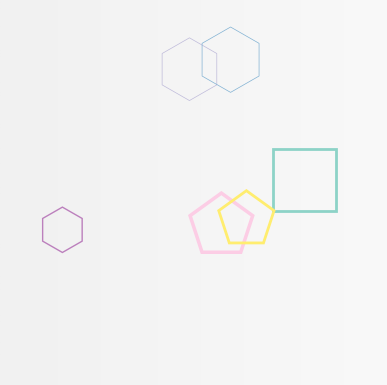[{"shape": "square", "thickness": 2, "radius": 0.4, "center": [0.786, 0.533]}, {"shape": "hexagon", "thickness": 0.5, "radius": 0.41, "center": [0.489, 0.82]}, {"shape": "hexagon", "thickness": 0.5, "radius": 0.42, "center": [0.595, 0.845]}, {"shape": "pentagon", "thickness": 2.5, "radius": 0.42, "center": [0.571, 0.414]}, {"shape": "hexagon", "thickness": 1, "radius": 0.29, "center": [0.161, 0.403]}, {"shape": "pentagon", "thickness": 2, "radius": 0.38, "center": [0.636, 0.43]}]